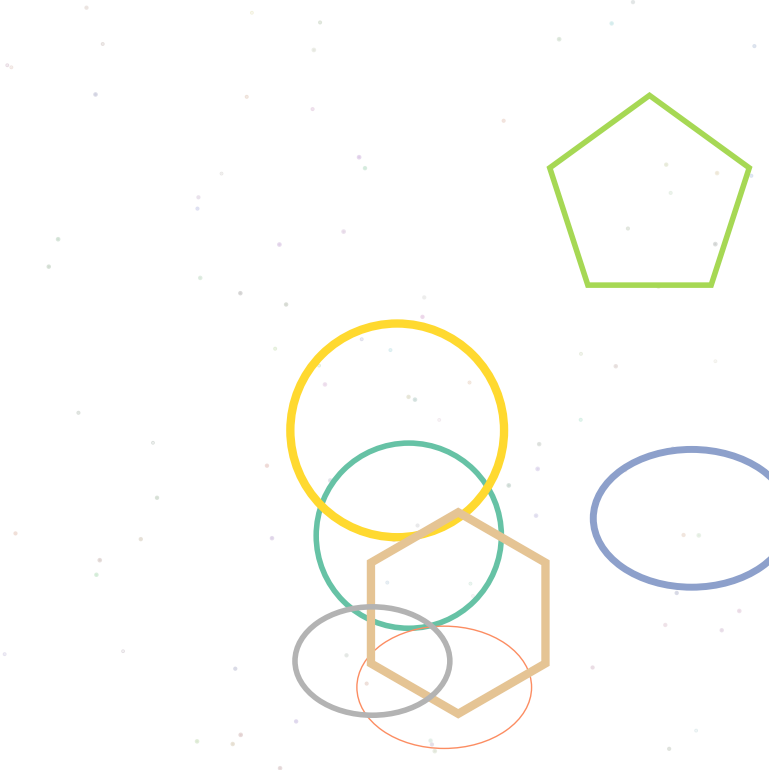[{"shape": "circle", "thickness": 2, "radius": 0.6, "center": [0.531, 0.304]}, {"shape": "oval", "thickness": 0.5, "radius": 0.57, "center": [0.577, 0.107]}, {"shape": "oval", "thickness": 2.5, "radius": 0.64, "center": [0.898, 0.327]}, {"shape": "pentagon", "thickness": 2, "radius": 0.68, "center": [0.844, 0.74]}, {"shape": "circle", "thickness": 3, "radius": 0.69, "center": [0.516, 0.441]}, {"shape": "hexagon", "thickness": 3, "radius": 0.65, "center": [0.595, 0.204]}, {"shape": "oval", "thickness": 2, "radius": 0.5, "center": [0.484, 0.142]}]